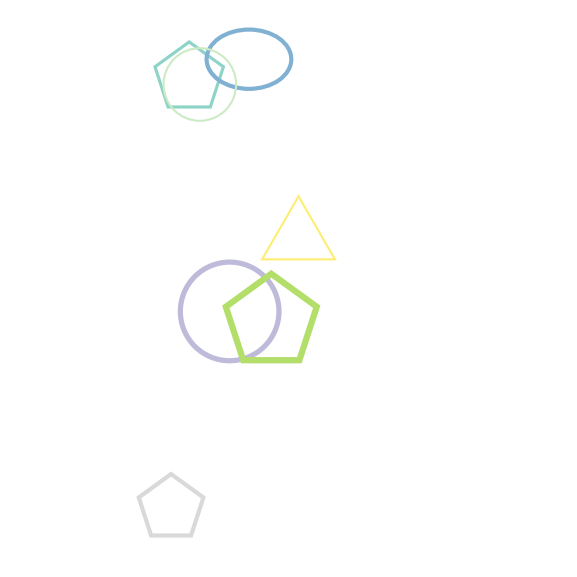[{"shape": "pentagon", "thickness": 1.5, "radius": 0.31, "center": [0.328, 0.864]}, {"shape": "circle", "thickness": 2.5, "radius": 0.43, "center": [0.398, 0.46]}, {"shape": "oval", "thickness": 2, "radius": 0.37, "center": [0.431, 0.897]}, {"shape": "pentagon", "thickness": 3, "radius": 0.41, "center": [0.47, 0.442]}, {"shape": "pentagon", "thickness": 2, "radius": 0.29, "center": [0.296, 0.119]}, {"shape": "circle", "thickness": 1, "radius": 0.31, "center": [0.346, 0.853]}, {"shape": "triangle", "thickness": 1, "radius": 0.36, "center": [0.517, 0.586]}]